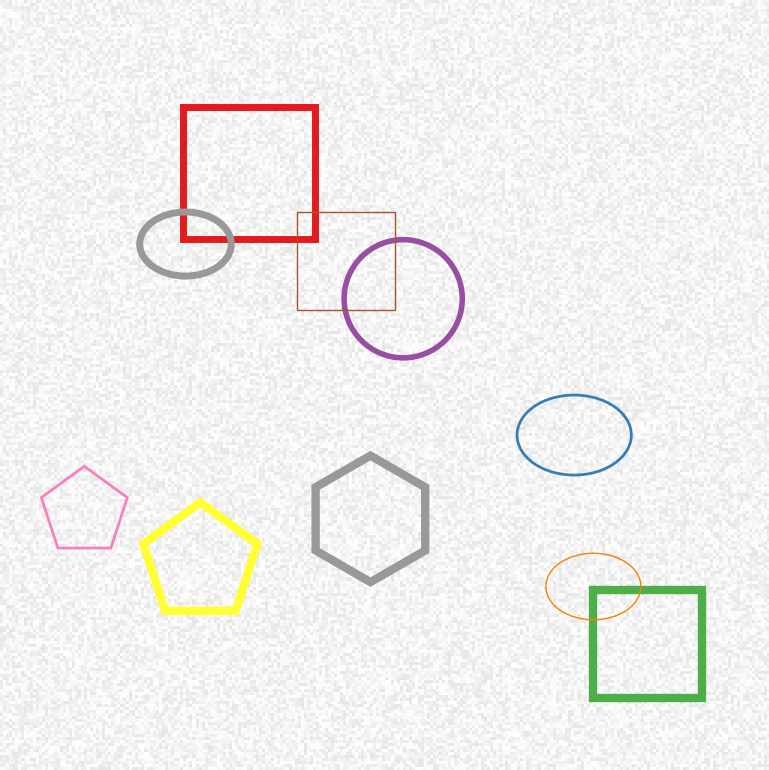[{"shape": "square", "thickness": 2.5, "radius": 0.43, "center": [0.324, 0.775]}, {"shape": "oval", "thickness": 1, "radius": 0.37, "center": [0.746, 0.435]}, {"shape": "square", "thickness": 3, "radius": 0.35, "center": [0.841, 0.164]}, {"shape": "circle", "thickness": 2, "radius": 0.38, "center": [0.524, 0.612]}, {"shape": "oval", "thickness": 0.5, "radius": 0.31, "center": [0.771, 0.238]}, {"shape": "pentagon", "thickness": 3, "radius": 0.39, "center": [0.26, 0.27]}, {"shape": "square", "thickness": 0.5, "radius": 0.32, "center": [0.449, 0.661]}, {"shape": "pentagon", "thickness": 1, "radius": 0.29, "center": [0.11, 0.336]}, {"shape": "oval", "thickness": 2.5, "radius": 0.3, "center": [0.241, 0.683]}, {"shape": "hexagon", "thickness": 3, "radius": 0.41, "center": [0.481, 0.326]}]